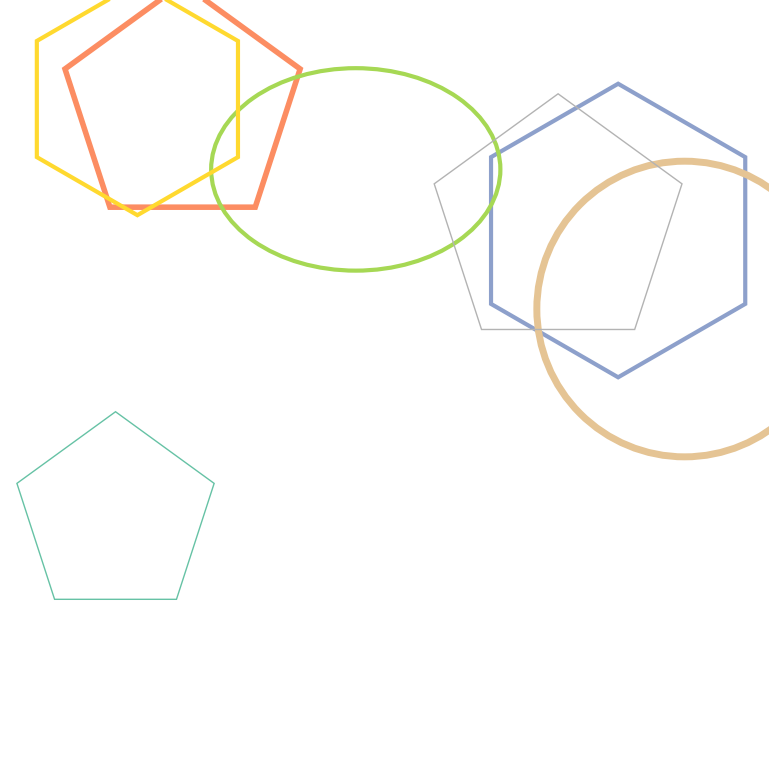[{"shape": "pentagon", "thickness": 0.5, "radius": 0.67, "center": [0.15, 0.331]}, {"shape": "pentagon", "thickness": 2, "radius": 0.8, "center": [0.237, 0.861]}, {"shape": "hexagon", "thickness": 1.5, "radius": 0.95, "center": [0.803, 0.701]}, {"shape": "oval", "thickness": 1.5, "radius": 0.94, "center": [0.462, 0.78]}, {"shape": "hexagon", "thickness": 1.5, "radius": 0.75, "center": [0.178, 0.871]}, {"shape": "circle", "thickness": 2.5, "radius": 0.96, "center": [0.889, 0.599]}, {"shape": "pentagon", "thickness": 0.5, "radius": 0.85, "center": [0.725, 0.709]}]